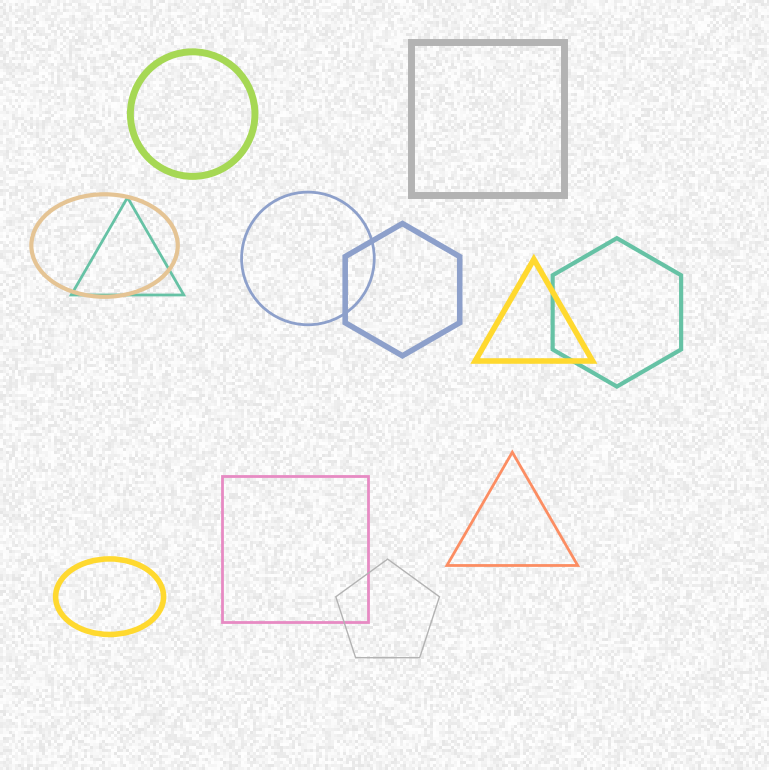[{"shape": "hexagon", "thickness": 1.5, "radius": 0.48, "center": [0.801, 0.594]}, {"shape": "triangle", "thickness": 1, "radius": 0.42, "center": [0.166, 0.659]}, {"shape": "triangle", "thickness": 1, "radius": 0.49, "center": [0.665, 0.315]}, {"shape": "circle", "thickness": 1, "radius": 0.43, "center": [0.4, 0.664]}, {"shape": "hexagon", "thickness": 2, "radius": 0.43, "center": [0.523, 0.624]}, {"shape": "square", "thickness": 1, "radius": 0.48, "center": [0.383, 0.287]}, {"shape": "circle", "thickness": 2.5, "radius": 0.4, "center": [0.25, 0.852]}, {"shape": "triangle", "thickness": 2, "radius": 0.44, "center": [0.693, 0.575]}, {"shape": "oval", "thickness": 2, "radius": 0.35, "center": [0.142, 0.225]}, {"shape": "oval", "thickness": 1.5, "radius": 0.48, "center": [0.136, 0.681]}, {"shape": "pentagon", "thickness": 0.5, "radius": 0.35, "center": [0.503, 0.203]}, {"shape": "square", "thickness": 2.5, "radius": 0.5, "center": [0.633, 0.847]}]